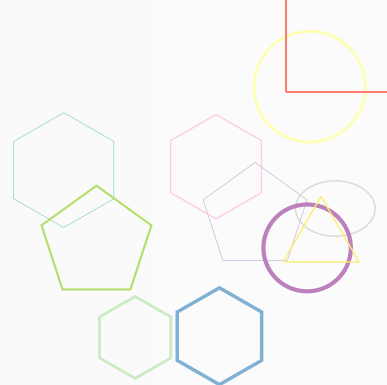[{"shape": "hexagon", "thickness": 0.5, "radius": 0.75, "center": [0.165, 0.558]}, {"shape": "circle", "thickness": 2, "radius": 0.72, "center": [0.799, 0.775]}, {"shape": "pentagon", "thickness": 0.5, "radius": 0.71, "center": [0.658, 0.437]}, {"shape": "square", "thickness": 1.5, "radius": 0.68, "center": [0.875, 0.899]}, {"shape": "hexagon", "thickness": 2.5, "radius": 0.63, "center": [0.566, 0.127]}, {"shape": "pentagon", "thickness": 1.5, "radius": 0.75, "center": [0.249, 0.369]}, {"shape": "hexagon", "thickness": 1, "radius": 0.68, "center": [0.557, 0.567]}, {"shape": "oval", "thickness": 1, "radius": 0.51, "center": [0.865, 0.458]}, {"shape": "circle", "thickness": 3, "radius": 0.56, "center": [0.793, 0.356]}, {"shape": "hexagon", "thickness": 2, "radius": 0.53, "center": [0.349, 0.124]}, {"shape": "triangle", "thickness": 1, "radius": 0.57, "center": [0.828, 0.376]}]